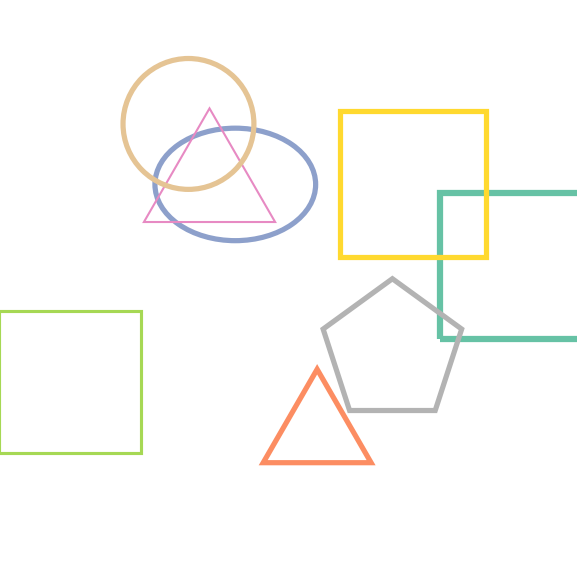[{"shape": "square", "thickness": 3, "radius": 0.63, "center": [0.888, 0.538]}, {"shape": "triangle", "thickness": 2.5, "radius": 0.54, "center": [0.549, 0.252]}, {"shape": "oval", "thickness": 2.5, "radius": 0.7, "center": [0.407, 0.68]}, {"shape": "triangle", "thickness": 1, "radius": 0.66, "center": [0.363, 0.68]}, {"shape": "square", "thickness": 1.5, "radius": 0.61, "center": [0.121, 0.337]}, {"shape": "square", "thickness": 2.5, "radius": 0.63, "center": [0.715, 0.681]}, {"shape": "circle", "thickness": 2.5, "radius": 0.57, "center": [0.326, 0.785]}, {"shape": "pentagon", "thickness": 2.5, "radius": 0.63, "center": [0.679, 0.39]}]